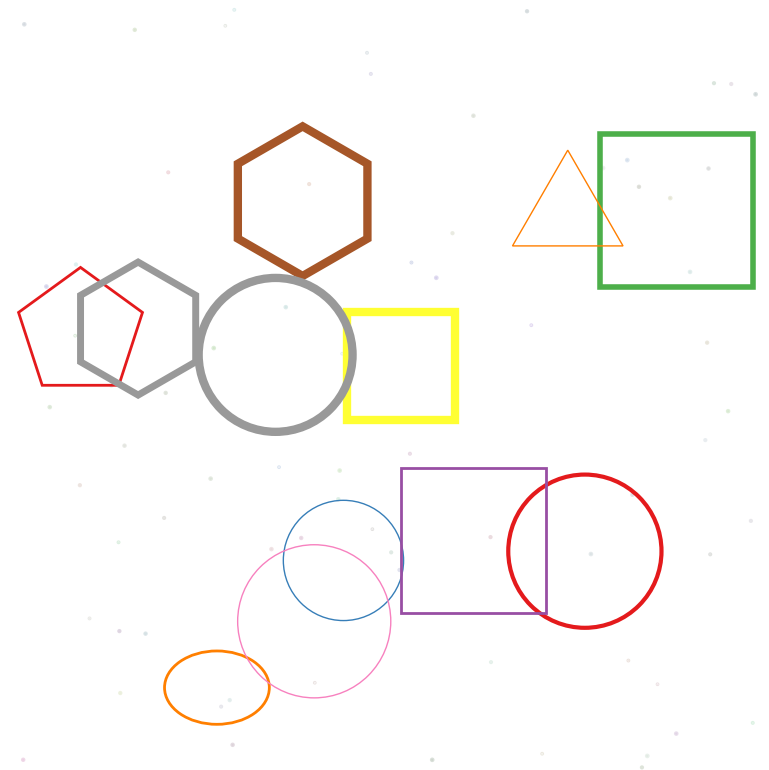[{"shape": "circle", "thickness": 1.5, "radius": 0.5, "center": [0.76, 0.284]}, {"shape": "pentagon", "thickness": 1, "radius": 0.42, "center": [0.105, 0.568]}, {"shape": "circle", "thickness": 0.5, "radius": 0.39, "center": [0.446, 0.272]}, {"shape": "square", "thickness": 2, "radius": 0.5, "center": [0.879, 0.727]}, {"shape": "square", "thickness": 1, "radius": 0.47, "center": [0.615, 0.298]}, {"shape": "oval", "thickness": 1, "radius": 0.34, "center": [0.282, 0.107]}, {"shape": "triangle", "thickness": 0.5, "radius": 0.41, "center": [0.737, 0.722]}, {"shape": "square", "thickness": 3, "radius": 0.35, "center": [0.521, 0.525]}, {"shape": "hexagon", "thickness": 3, "radius": 0.49, "center": [0.393, 0.739]}, {"shape": "circle", "thickness": 0.5, "radius": 0.5, "center": [0.408, 0.193]}, {"shape": "hexagon", "thickness": 2.5, "radius": 0.43, "center": [0.179, 0.573]}, {"shape": "circle", "thickness": 3, "radius": 0.5, "center": [0.358, 0.539]}]